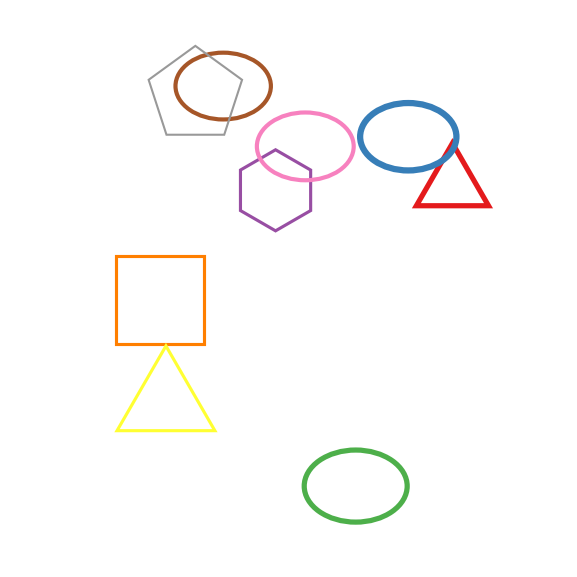[{"shape": "triangle", "thickness": 2.5, "radius": 0.36, "center": [0.783, 0.679]}, {"shape": "oval", "thickness": 3, "radius": 0.42, "center": [0.707, 0.762]}, {"shape": "oval", "thickness": 2.5, "radius": 0.45, "center": [0.616, 0.157]}, {"shape": "hexagon", "thickness": 1.5, "radius": 0.35, "center": [0.477, 0.67]}, {"shape": "square", "thickness": 1.5, "radius": 0.38, "center": [0.277, 0.48]}, {"shape": "triangle", "thickness": 1.5, "radius": 0.49, "center": [0.287, 0.302]}, {"shape": "oval", "thickness": 2, "radius": 0.41, "center": [0.386, 0.85]}, {"shape": "oval", "thickness": 2, "radius": 0.42, "center": [0.529, 0.746]}, {"shape": "pentagon", "thickness": 1, "radius": 0.43, "center": [0.338, 0.835]}]